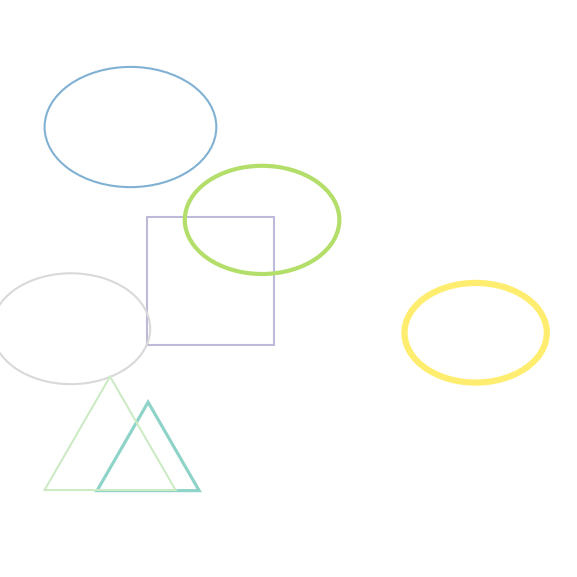[{"shape": "triangle", "thickness": 1.5, "radius": 0.51, "center": [0.256, 0.201]}, {"shape": "square", "thickness": 1, "radius": 0.55, "center": [0.364, 0.512]}, {"shape": "oval", "thickness": 1, "radius": 0.74, "center": [0.226, 0.779]}, {"shape": "oval", "thickness": 2, "radius": 0.67, "center": [0.454, 0.618]}, {"shape": "oval", "thickness": 1, "radius": 0.69, "center": [0.123, 0.43]}, {"shape": "triangle", "thickness": 1, "radius": 0.66, "center": [0.191, 0.216]}, {"shape": "oval", "thickness": 3, "radius": 0.62, "center": [0.824, 0.423]}]